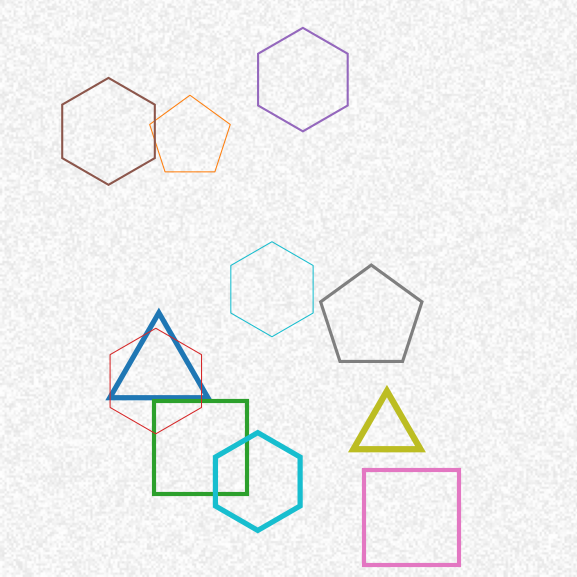[{"shape": "triangle", "thickness": 2.5, "radius": 0.49, "center": [0.275, 0.359]}, {"shape": "pentagon", "thickness": 0.5, "radius": 0.37, "center": [0.329, 0.761]}, {"shape": "square", "thickness": 2, "radius": 0.4, "center": [0.347, 0.224]}, {"shape": "hexagon", "thickness": 0.5, "radius": 0.46, "center": [0.27, 0.339]}, {"shape": "hexagon", "thickness": 1, "radius": 0.45, "center": [0.524, 0.861]}, {"shape": "hexagon", "thickness": 1, "radius": 0.46, "center": [0.188, 0.772]}, {"shape": "square", "thickness": 2, "radius": 0.41, "center": [0.713, 0.103]}, {"shape": "pentagon", "thickness": 1.5, "radius": 0.46, "center": [0.643, 0.448]}, {"shape": "triangle", "thickness": 3, "radius": 0.34, "center": [0.67, 0.255]}, {"shape": "hexagon", "thickness": 2.5, "radius": 0.42, "center": [0.446, 0.165]}, {"shape": "hexagon", "thickness": 0.5, "radius": 0.41, "center": [0.471, 0.498]}]